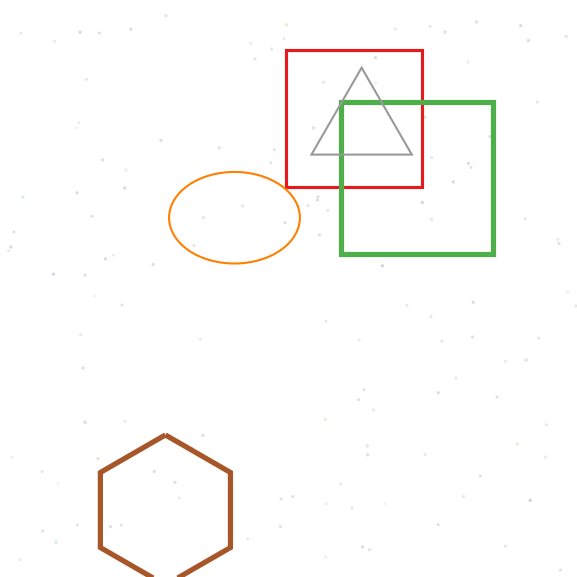[{"shape": "square", "thickness": 1.5, "radius": 0.59, "center": [0.613, 0.794]}, {"shape": "square", "thickness": 2.5, "radius": 0.66, "center": [0.723, 0.69]}, {"shape": "oval", "thickness": 1, "radius": 0.57, "center": [0.406, 0.622]}, {"shape": "hexagon", "thickness": 2.5, "radius": 0.65, "center": [0.286, 0.116]}, {"shape": "triangle", "thickness": 1, "radius": 0.5, "center": [0.626, 0.782]}]